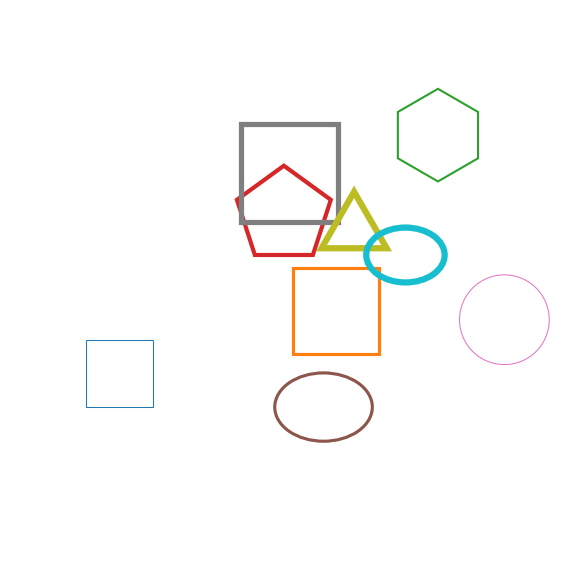[{"shape": "square", "thickness": 0.5, "radius": 0.29, "center": [0.206, 0.353]}, {"shape": "square", "thickness": 1.5, "radius": 0.37, "center": [0.582, 0.46]}, {"shape": "hexagon", "thickness": 1, "radius": 0.4, "center": [0.758, 0.765]}, {"shape": "pentagon", "thickness": 2, "radius": 0.43, "center": [0.492, 0.627]}, {"shape": "oval", "thickness": 1.5, "radius": 0.42, "center": [0.56, 0.294]}, {"shape": "circle", "thickness": 0.5, "radius": 0.39, "center": [0.873, 0.445]}, {"shape": "square", "thickness": 2.5, "radius": 0.42, "center": [0.502, 0.699]}, {"shape": "triangle", "thickness": 3, "radius": 0.33, "center": [0.613, 0.602]}, {"shape": "oval", "thickness": 3, "radius": 0.34, "center": [0.702, 0.558]}]